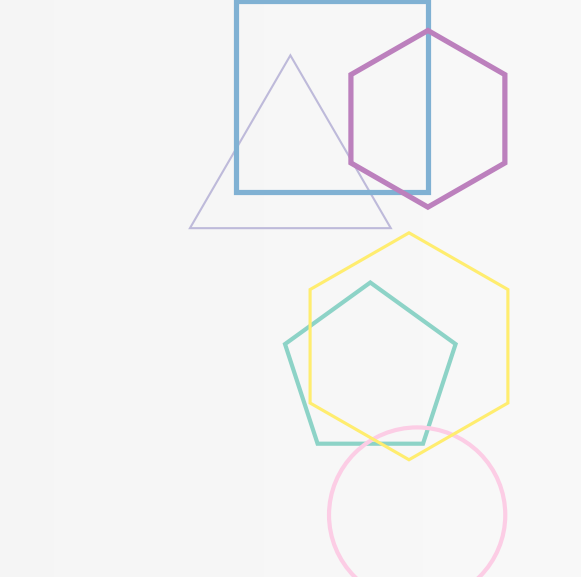[{"shape": "pentagon", "thickness": 2, "radius": 0.77, "center": [0.637, 0.356]}, {"shape": "triangle", "thickness": 1, "radius": 1.0, "center": [0.5, 0.704]}, {"shape": "square", "thickness": 2.5, "radius": 0.83, "center": [0.572, 0.832]}, {"shape": "circle", "thickness": 2, "radius": 0.76, "center": [0.718, 0.107]}, {"shape": "hexagon", "thickness": 2.5, "radius": 0.76, "center": [0.736, 0.793]}, {"shape": "hexagon", "thickness": 1.5, "radius": 0.98, "center": [0.704, 0.4]}]